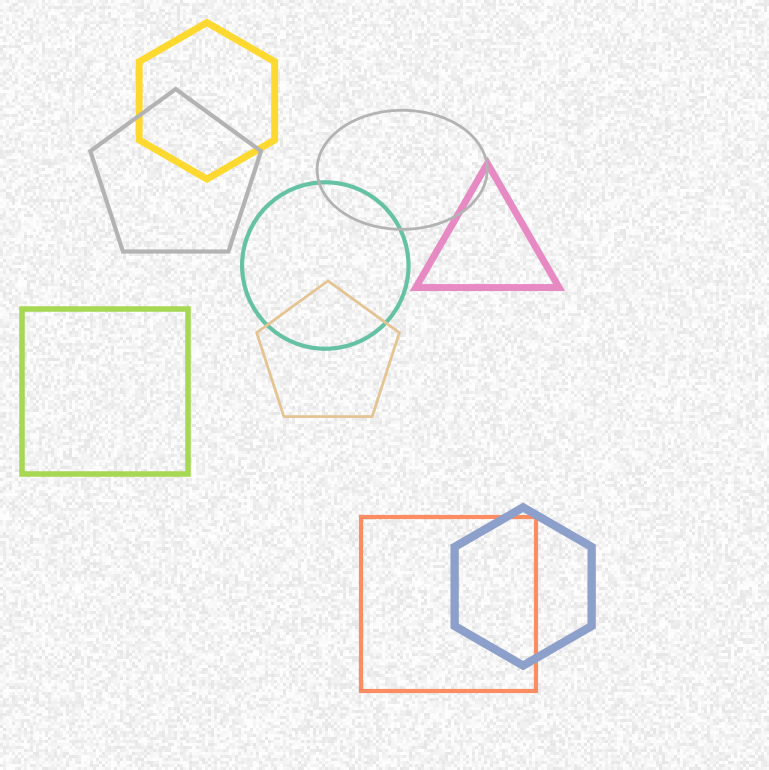[{"shape": "circle", "thickness": 1.5, "radius": 0.54, "center": [0.422, 0.655]}, {"shape": "square", "thickness": 1.5, "radius": 0.57, "center": [0.582, 0.216]}, {"shape": "hexagon", "thickness": 3, "radius": 0.51, "center": [0.679, 0.238]}, {"shape": "triangle", "thickness": 2.5, "radius": 0.54, "center": [0.633, 0.68]}, {"shape": "square", "thickness": 2, "radius": 0.54, "center": [0.136, 0.492]}, {"shape": "hexagon", "thickness": 2.5, "radius": 0.51, "center": [0.269, 0.869]}, {"shape": "pentagon", "thickness": 1, "radius": 0.49, "center": [0.426, 0.538]}, {"shape": "pentagon", "thickness": 1.5, "radius": 0.58, "center": [0.228, 0.768]}, {"shape": "oval", "thickness": 1, "radius": 0.55, "center": [0.522, 0.779]}]